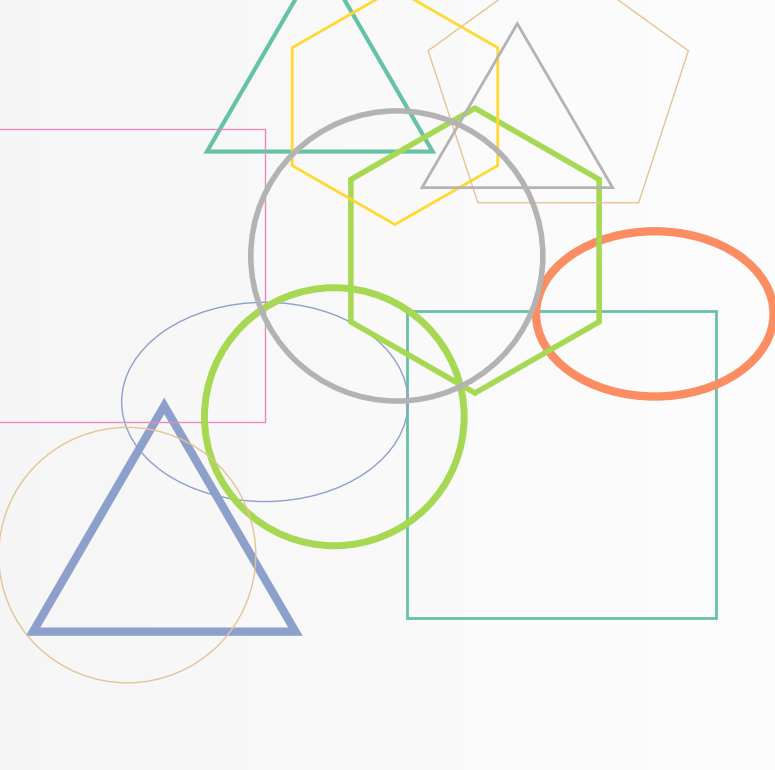[{"shape": "square", "thickness": 1, "radius": 1.0, "center": [0.725, 0.396]}, {"shape": "triangle", "thickness": 1.5, "radius": 0.84, "center": [0.413, 0.887]}, {"shape": "oval", "thickness": 3, "radius": 0.77, "center": [0.845, 0.592]}, {"shape": "oval", "thickness": 0.5, "radius": 0.92, "center": [0.342, 0.478]}, {"shape": "triangle", "thickness": 3, "radius": 0.98, "center": [0.212, 0.277]}, {"shape": "square", "thickness": 0.5, "radius": 0.95, "center": [0.151, 0.643]}, {"shape": "hexagon", "thickness": 2, "radius": 0.92, "center": [0.613, 0.675]}, {"shape": "circle", "thickness": 2.5, "radius": 0.84, "center": [0.431, 0.459]}, {"shape": "hexagon", "thickness": 1, "radius": 0.77, "center": [0.51, 0.861]}, {"shape": "pentagon", "thickness": 0.5, "radius": 0.88, "center": [0.72, 0.88]}, {"shape": "circle", "thickness": 0.5, "radius": 0.83, "center": [0.164, 0.279]}, {"shape": "circle", "thickness": 2, "radius": 0.94, "center": [0.512, 0.668]}, {"shape": "triangle", "thickness": 1, "radius": 0.71, "center": [0.667, 0.827]}]